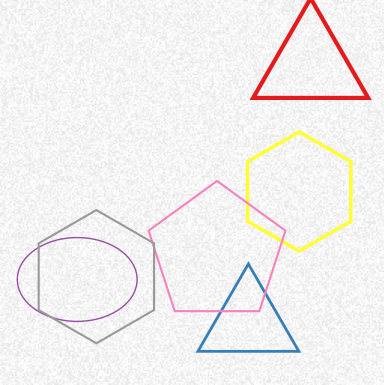[{"shape": "triangle", "thickness": 3, "radius": 0.86, "center": [0.807, 0.832]}, {"shape": "triangle", "thickness": 2, "radius": 0.76, "center": [0.645, 0.163]}, {"shape": "oval", "thickness": 1, "radius": 0.78, "center": [0.201, 0.274]}, {"shape": "hexagon", "thickness": 2.5, "radius": 0.77, "center": [0.777, 0.503]}, {"shape": "pentagon", "thickness": 1.5, "radius": 0.93, "center": [0.564, 0.343]}, {"shape": "hexagon", "thickness": 1.5, "radius": 0.87, "center": [0.25, 0.281]}]